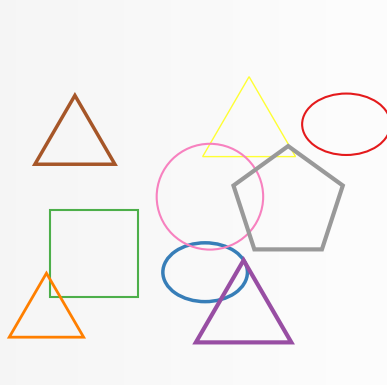[{"shape": "oval", "thickness": 1.5, "radius": 0.57, "center": [0.894, 0.677]}, {"shape": "oval", "thickness": 2.5, "radius": 0.55, "center": [0.529, 0.293]}, {"shape": "square", "thickness": 1.5, "radius": 0.57, "center": [0.243, 0.341]}, {"shape": "triangle", "thickness": 3, "radius": 0.71, "center": [0.629, 0.182]}, {"shape": "triangle", "thickness": 2, "radius": 0.55, "center": [0.12, 0.18]}, {"shape": "triangle", "thickness": 1, "radius": 0.69, "center": [0.643, 0.662]}, {"shape": "triangle", "thickness": 2.5, "radius": 0.6, "center": [0.193, 0.633]}, {"shape": "circle", "thickness": 1.5, "radius": 0.69, "center": [0.542, 0.489]}, {"shape": "pentagon", "thickness": 3, "radius": 0.74, "center": [0.744, 0.472]}]